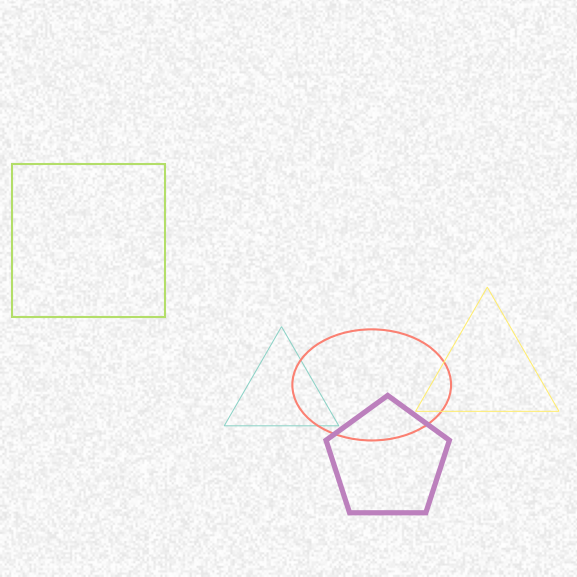[{"shape": "triangle", "thickness": 0.5, "radius": 0.57, "center": [0.487, 0.319]}, {"shape": "oval", "thickness": 1, "radius": 0.69, "center": [0.644, 0.333]}, {"shape": "square", "thickness": 1, "radius": 0.66, "center": [0.153, 0.583]}, {"shape": "pentagon", "thickness": 2.5, "radius": 0.56, "center": [0.671, 0.202]}, {"shape": "triangle", "thickness": 0.5, "radius": 0.72, "center": [0.844, 0.359]}]